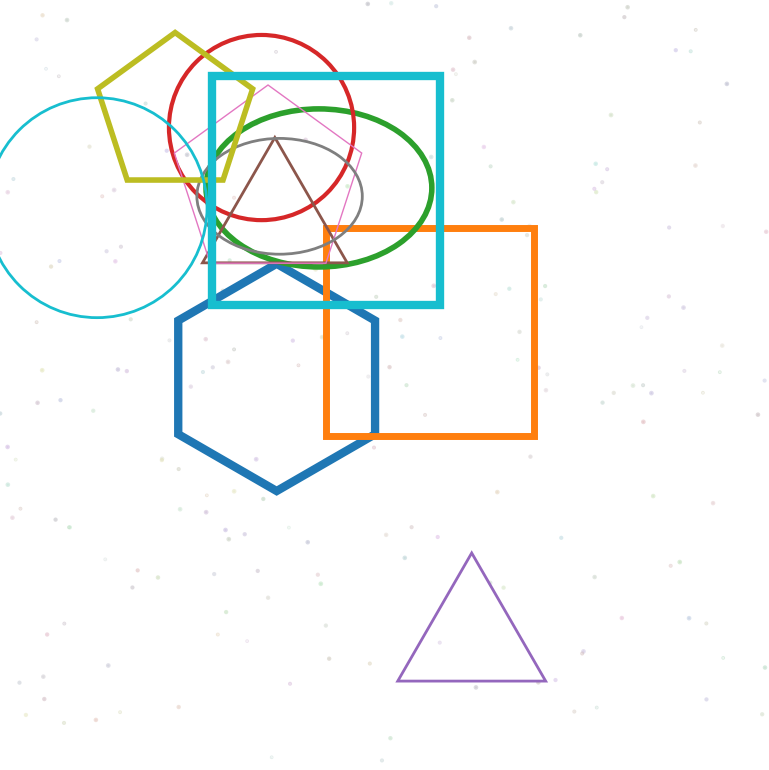[{"shape": "hexagon", "thickness": 3, "radius": 0.74, "center": [0.359, 0.51]}, {"shape": "square", "thickness": 2.5, "radius": 0.68, "center": [0.558, 0.569]}, {"shape": "oval", "thickness": 2, "radius": 0.73, "center": [0.414, 0.756]}, {"shape": "circle", "thickness": 1.5, "radius": 0.6, "center": [0.34, 0.834]}, {"shape": "triangle", "thickness": 1, "radius": 0.55, "center": [0.613, 0.171]}, {"shape": "triangle", "thickness": 1, "radius": 0.54, "center": [0.357, 0.713]}, {"shape": "pentagon", "thickness": 0.5, "radius": 0.64, "center": [0.348, 0.762]}, {"shape": "oval", "thickness": 1, "radius": 0.54, "center": [0.363, 0.745]}, {"shape": "pentagon", "thickness": 2, "radius": 0.53, "center": [0.227, 0.852]}, {"shape": "circle", "thickness": 1, "radius": 0.71, "center": [0.126, 0.73]}, {"shape": "square", "thickness": 3, "radius": 0.74, "center": [0.423, 0.753]}]